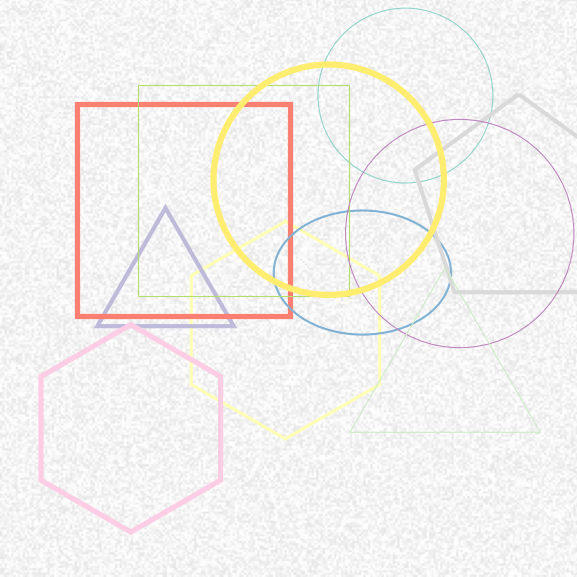[{"shape": "circle", "thickness": 0.5, "radius": 0.76, "center": [0.702, 0.834]}, {"shape": "hexagon", "thickness": 1.5, "radius": 0.94, "center": [0.494, 0.428]}, {"shape": "triangle", "thickness": 2, "radius": 0.68, "center": [0.287, 0.503]}, {"shape": "square", "thickness": 2.5, "radius": 0.92, "center": [0.318, 0.636]}, {"shape": "oval", "thickness": 1, "radius": 0.77, "center": [0.628, 0.527]}, {"shape": "square", "thickness": 0.5, "radius": 0.91, "center": [0.422, 0.669]}, {"shape": "hexagon", "thickness": 2.5, "radius": 0.9, "center": [0.226, 0.257]}, {"shape": "pentagon", "thickness": 2, "radius": 0.95, "center": [0.898, 0.646]}, {"shape": "circle", "thickness": 0.5, "radius": 0.99, "center": [0.796, 0.595]}, {"shape": "triangle", "thickness": 0.5, "radius": 0.95, "center": [0.771, 0.346]}, {"shape": "circle", "thickness": 3, "radius": 1.0, "center": [0.569, 0.688]}]